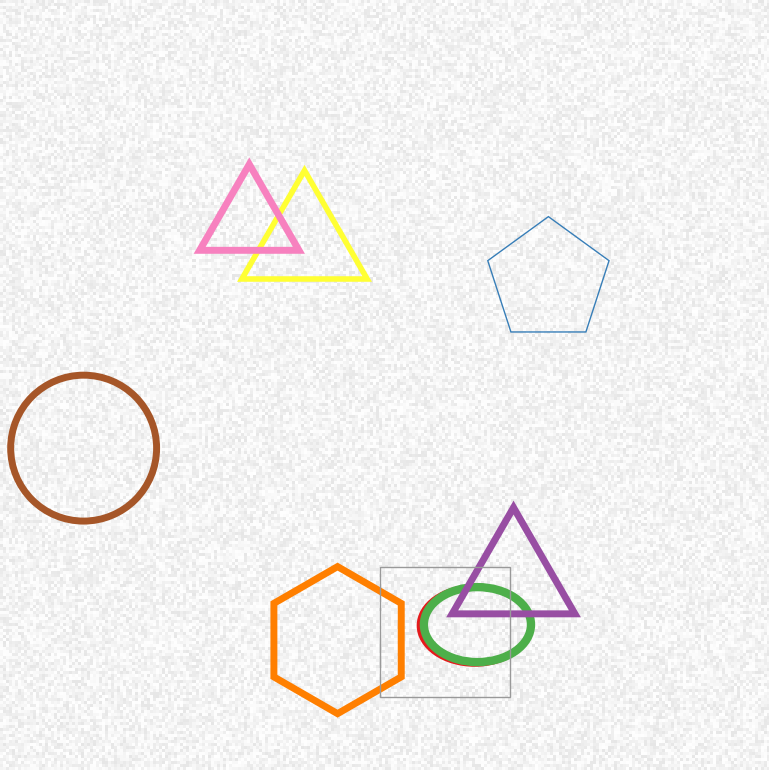[{"shape": "oval", "thickness": 1.5, "radius": 0.36, "center": [0.616, 0.188]}, {"shape": "pentagon", "thickness": 0.5, "radius": 0.41, "center": [0.712, 0.636]}, {"shape": "oval", "thickness": 3, "radius": 0.35, "center": [0.62, 0.189]}, {"shape": "triangle", "thickness": 2.5, "radius": 0.46, "center": [0.667, 0.249]}, {"shape": "hexagon", "thickness": 2.5, "radius": 0.48, "center": [0.438, 0.169]}, {"shape": "triangle", "thickness": 2, "radius": 0.47, "center": [0.395, 0.685]}, {"shape": "circle", "thickness": 2.5, "radius": 0.47, "center": [0.109, 0.418]}, {"shape": "triangle", "thickness": 2.5, "radius": 0.37, "center": [0.324, 0.712]}, {"shape": "square", "thickness": 0.5, "radius": 0.42, "center": [0.578, 0.179]}]